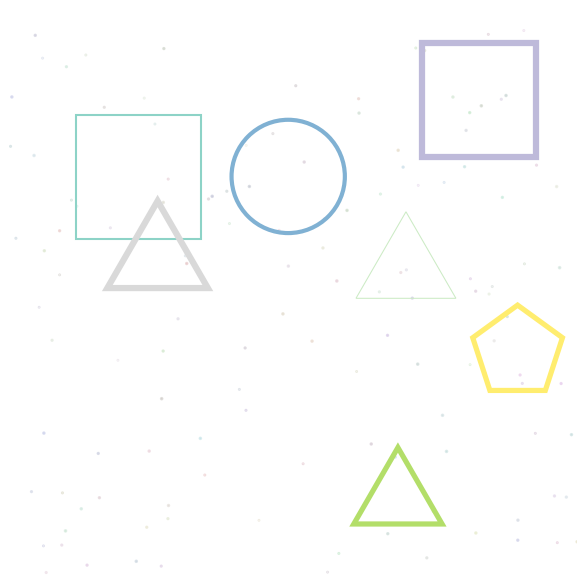[{"shape": "square", "thickness": 1, "radius": 0.54, "center": [0.24, 0.693]}, {"shape": "square", "thickness": 3, "radius": 0.49, "center": [0.83, 0.826]}, {"shape": "circle", "thickness": 2, "radius": 0.49, "center": [0.499, 0.694]}, {"shape": "triangle", "thickness": 2.5, "radius": 0.44, "center": [0.689, 0.136]}, {"shape": "triangle", "thickness": 3, "radius": 0.5, "center": [0.273, 0.551]}, {"shape": "triangle", "thickness": 0.5, "radius": 0.5, "center": [0.703, 0.533]}, {"shape": "pentagon", "thickness": 2.5, "radius": 0.41, "center": [0.896, 0.389]}]